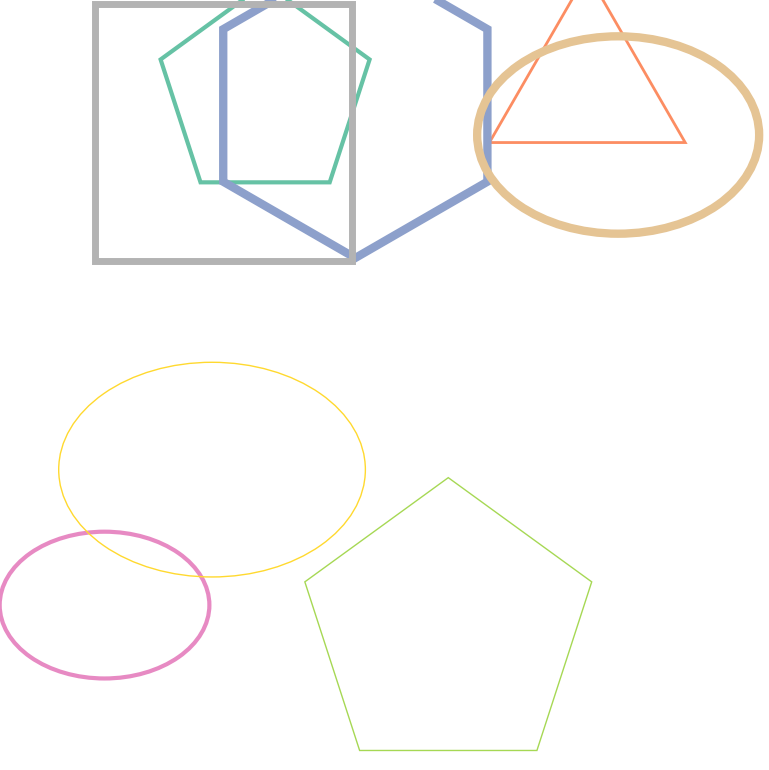[{"shape": "pentagon", "thickness": 1.5, "radius": 0.71, "center": [0.344, 0.879]}, {"shape": "triangle", "thickness": 1, "radius": 0.73, "center": [0.763, 0.888]}, {"shape": "hexagon", "thickness": 3, "radius": 0.99, "center": [0.461, 0.863]}, {"shape": "oval", "thickness": 1.5, "radius": 0.68, "center": [0.136, 0.214]}, {"shape": "pentagon", "thickness": 0.5, "radius": 0.98, "center": [0.582, 0.184]}, {"shape": "oval", "thickness": 0.5, "radius": 1.0, "center": [0.275, 0.39]}, {"shape": "oval", "thickness": 3, "radius": 0.92, "center": [0.803, 0.825]}, {"shape": "square", "thickness": 2.5, "radius": 0.84, "center": [0.29, 0.828]}]